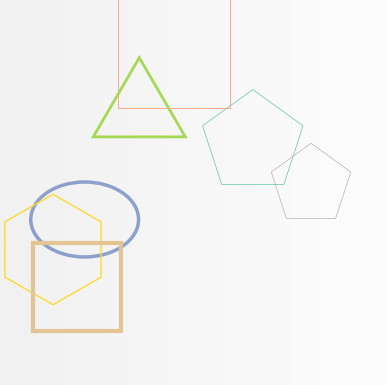[{"shape": "pentagon", "thickness": 0.5, "radius": 0.68, "center": [0.652, 0.631]}, {"shape": "square", "thickness": 0.5, "radius": 0.72, "center": [0.449, 0.865]}, {"shape": "oval", "thickness": 2.5, "radius": 0.7, "center": [0.219, 0.43]}, {"shape": "triangle", "thickness": 2, "radius": 0.69, "center": [0.359, 0.713]}, {"shape": "hexagon", "thickness": 1, "radius": 0.72, "center": [0.137, 0.352]}, {"shape": "square", "thickness": 3, "radius": 0.57, "center": [0.198, 0.255]}, {"shape": "pentagon", "thickness": 0.5, "radius": 0.54, "center": [0.803, 0.52]}]